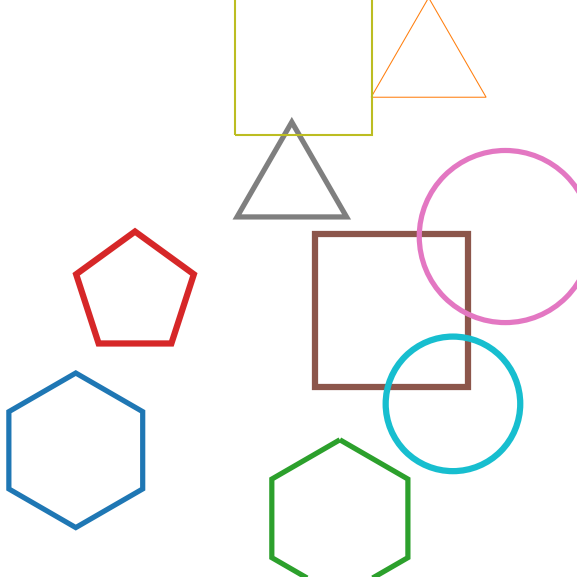[{"shape": "hexagon", "thickness": 2.5, "radius": 0.67, "center": [0.131, 0.219]}, {"shape": "triangle", "thickness": 0.5, "radius": 0.57, "center": [0.742, 0.888]}, {"shape": "hexagon", "thickness": 2.5, "radius": 0.68, "center": [0.589, 0.102]}, {"shape": "pentagon", "thickness": 3, "radius": 0.54, "center": [0.234, 0.491]}, {"shape": "square", "thickness": 3, "radius": 0.66, "center": [0.678, 0.461]}, {"shape": "circle", "thickness": 2.5, "radius": 0.75, "center": [0.875, 0.59]}, {"shape": "triangle", "thickness": 2.5, "radius": 0.55, "center": [0.505, 0.678]}, {"shape": "square", "thickness": 1, "radius": 0.59, "center": [0.526, 0.884]}, {"shape": "circle", "thickness": 3, "radius": 0.58, "center": [0.784, 0.3]}]